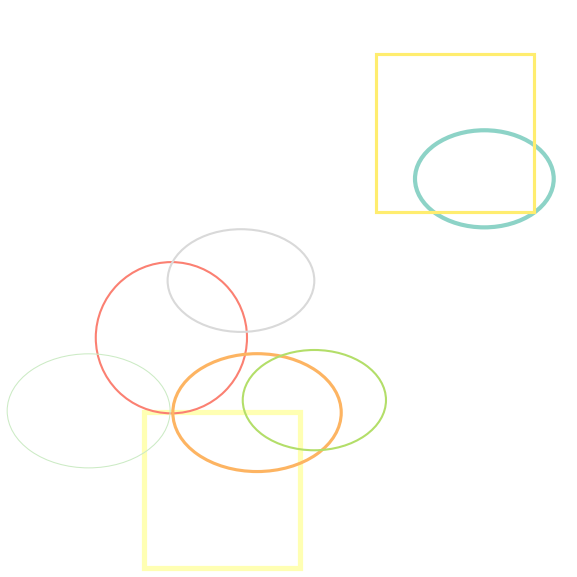[{"shape": "oval", "thickness": 2, "radius": 0.6, "center": [0.839, 0.689]}, {"shape": "square", "thickness": 2.5, "radius": 0.67, "center": [0.385, 0.151]}, {"shape": "circle", "thickness": 1, "radius": 0.65, "center": [0.297, 0.414]}, {"shape": "oval", "thickness": 1.5, "radius": 0.73, "center": [0.445, 0.285]}, {"shape": "oval", "thickness": 1, "radius": 0.62, "center": [0.544, 0.306]}, {"shape": "oval", "thickness": 1, "radius": 0.64, "center": [0.417, 0.513]}, {"shape": "oval", "thickness": 0.5, "radius": 0.71, "center": [0.153, 0.288]}, {"shape": "square", "thickness": 1.5, "radius": 0.68, "center": [0.788, 0.769]}]